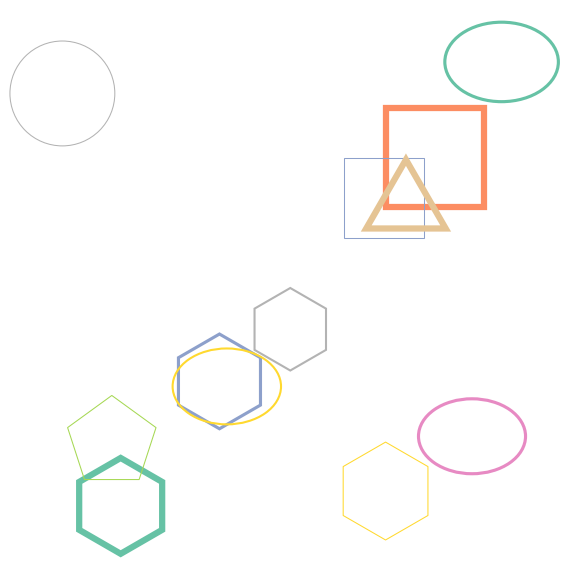[{"shape": "oval", "thickness": 1.5, "radius": 0.49, "center": [0.869, 0.892]}, {"shape": "hexagon", "thickness": 3, "radius": 0.41, "center": [0.209, 0.123]}, {"shape": "square", "thickness": 3, "radius": 0.43, "center": [0.753, 0.726]}, {"shape": "square", "thickness": 0.5, "radius": 0.35, "center": [0.665, 0.656]}, {"shape": "hexagon", "thickness": 1.5, "radius": 0.41, "center": [0.38, 0.339]}, {"shape": "oval", "thickness": 1.5, "radius": 0.46, "center": [0.817, 0.244]}, {"shape": "pentagon", "thickness": 0.5, "radius": 0.4, "center": [0.194, 0.234]}, {"shape": "hexagon", "thickness": 0.5, "radius": 0.42, "center": [0.668, 0.149]}, {"shape": "oval", "thickness": 1, "radius": 0.47, "center": [0.393, 0.33]}, {"shape": "triangle", "thickness": 3, "radius": 0.4, "center": [0.703, 0.643]}, {"shape": "circle", "thickness": 0.5, "radius": 0.45, "center": [0.108, 0.837]}, {"shape": "hexagon", "thickness": 1, "radius": 0.36, "center": [0.503, 0.429]}]